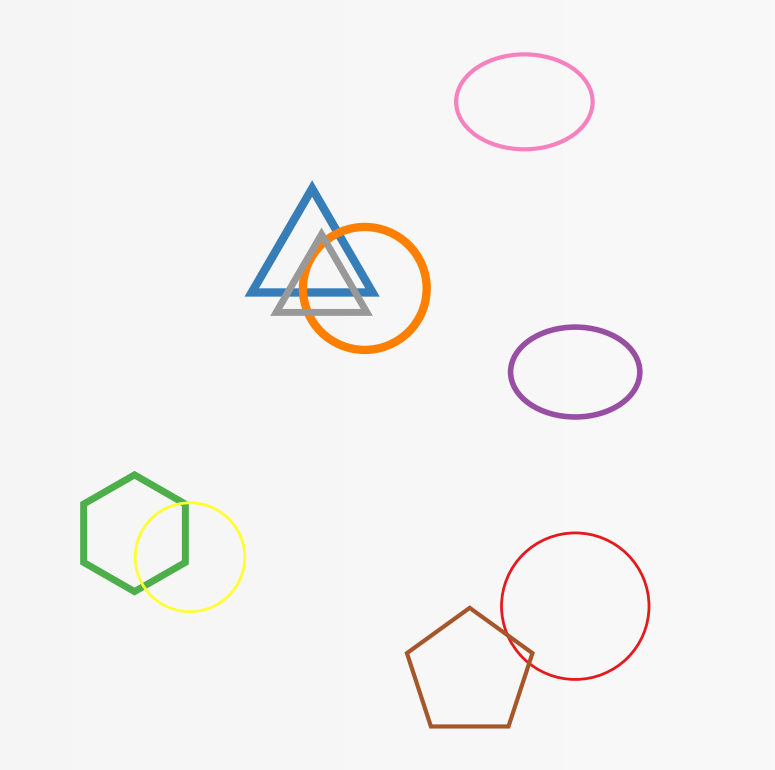[{"shape": "circle", "thickness": 1, "radius": 0.48, "center": [0.742, 0.213]}, {"shape": "triangle", "thickness": 3, "radius": 0.45, "center": [0.403, 0.665]}, {"shape": "hexagon", "thickness": 2.5, "radius": 0.38, "center": [0.174, 0.307]}, {"shape": "oval", "thickness": 2, "radius": 0.42, "center": [0.742, 0.517]}, {"shape": "circle", "thickness": 3, "radius": 0.4, "center": [0.471, 0.625]}, {"shape": "circle", "thickness": 1, "radius": 0.35, "center": [0.245, 0.276]}, {"shape": "pentagon", "thickness": 1.5, "radius": 0.43, "center": [0.606, 0.125]}, {"shape": "oval", "thickness": 1.5, "radius": 0.44, "center": [0.677, 0.868]}, {"shape": "triangle", "thickness": 2.5, "radius": 0.34, "center": [0.415, 0.628]}]